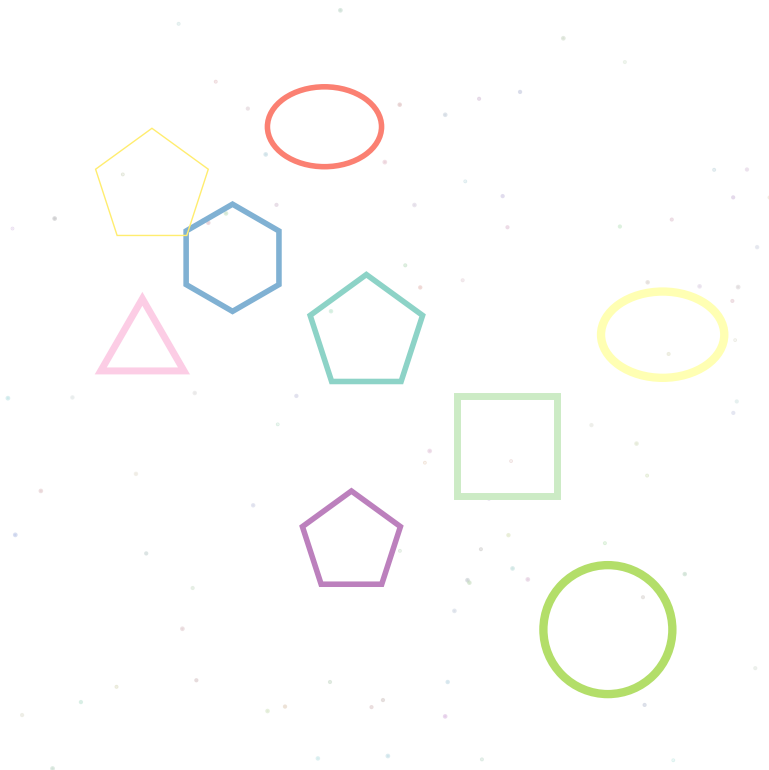[{"shape": "pentagon", "thickness": 2, "radius": 0.38, "center": [0.476, 0.567]}, {"shape": "oval", "thickness": 3, "radius": 0.4, "center": [0.861, 0.565]}, {"shape": "oval", "thickness": 2, "radius": 0.37, "center": [0.421, 0.835]}, {"shape": "hexagon", "thickness": 2, "radius": 0.35, "center": [0.302, 0.665]}, {"shape": "circle", "thickness": 3, "radius": 0.42, "center": [0.789, 0.182]}, {"shape": "triangle", "thickness": 2.5, "radius": 0.31, "center": [0.185, 0.55]}, {"shape": "pentagon", "thickness": 2, "radius": 0.33, "center": [0.456, 0.295]}, {"shape": "square", "thickness": 2.5, "radius": 0.32, "center": [0.658, 0.42]}, {"shape": "pentagon", "thickness": 0.5, "radius": 0.38, "center": [0.197, 0.756]}]